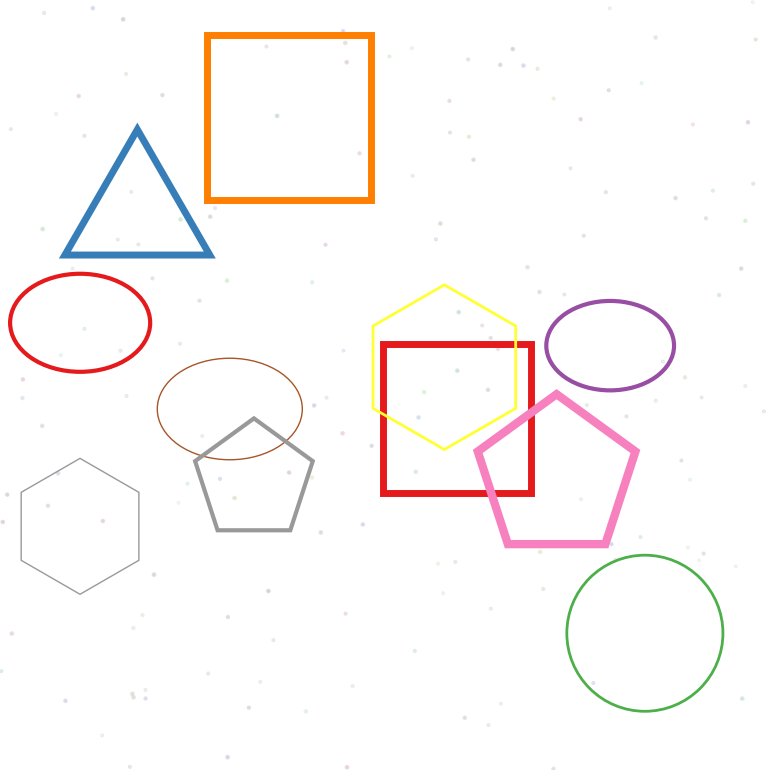[{"shape": "square", "thickness": 2.5, "radius": 0.48, "center": [0.593, 0.457]}, {"shape": "oval", "thickness": 1.5, "radius": 0.45, "center": [0.104, 0.581]}, {"shape": "triangle", "thickness": 2.5, "radius": 0.54, "center": [0.178, 0.723]}, {"shape": "circle", "thickness": 1, "radius": 0.51, "center": [0.837, 0.178]}, {"shape": "oval", "thickness": 1.5, "radius": 0.41, "center": [0.792, 0.551]}, {"shape": "square", "thickness": 2.5, "radius": 0.53, "center": [0.375, 0.847]}, {"shape": "hexagon", "thickness": 1, "radius": 0.53, "center": [0.577, 0.523]}, {"shape": "oval", "thickness": 0.5, "radius": 0.47, "center": [0.298, 0.469]}, {"shape": "pentagon", "thickness": 3, "radius": 0.54, "center": [0.723, 0.38]}, {"shape": "hexagon", "thickness": 0.5, "radius": 0.44, "center": [0.104, 0.316]}, {"shape": "pentagon", "thickness": 1.5, "radius": 0.4, "center": [0.33, 0.376]}]